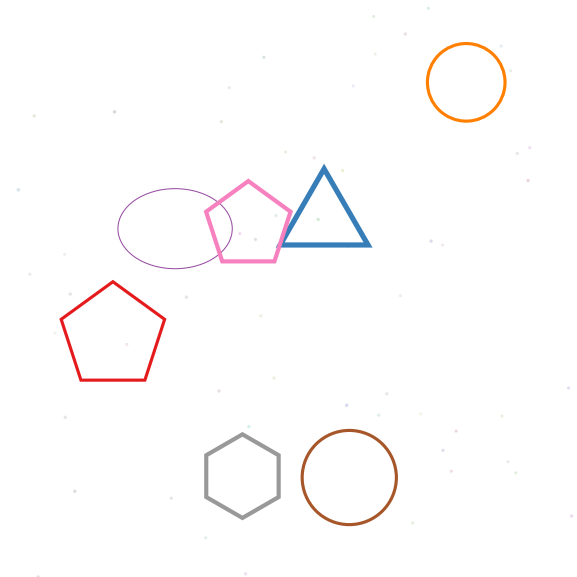[{"shape": "pentagon", "thickness": 1.5, "radius": 0.47, "center": [0.196, 0.417]}, {"shape": "triangle", "thickness": 2.5, "radius": 0.44, "center": [0.561, 0.619]}, {"shape": "oval", "thickness": 0.5, "radius": 0.5, "center": [0.303, 0.603]}, {"shape": "circle", "thickness": 1.5, "radius": 0.34, "center": [0.807, 0.857]}, {"shape": "circle", "thickness": 1.5, "radius": 0.41, "center": [0.605, 0.172]}, {"shape": "pentagon", "thickness": 2, "radius": 0.38, "center": [0.43, 0.609]}, {"shape": "hexagon", "thickness": 2, "radius": 0.36, "center": [0.42, 0.175]}]